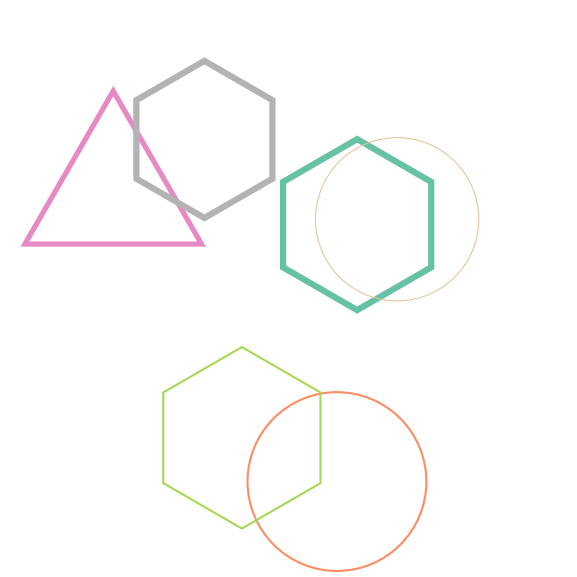[{"shape": "hexagon", "thickness": 3, "radius": 0.74, "center": [0.618, 0.61]}, {"shape": "circle", "thickness": 1, "radius": 0.77, "center": [0.583, 0.165]}, {"shape": "triangle", "thickness": 2.5, "radius": 0.88, "center": [0.196, 0.665]}, {"shape": "hexagon", "thickness": 1, "radius": 0.79, "center": [0.419, 0.241]}, {"shape": "circle", "thickness": 0.5, "radius": 0.71, "center": [0.688, 0.619]}, {"shape": "hexagon", "thickness": 3, "radius": 0.68, "center": [0.354, 0.758]}]